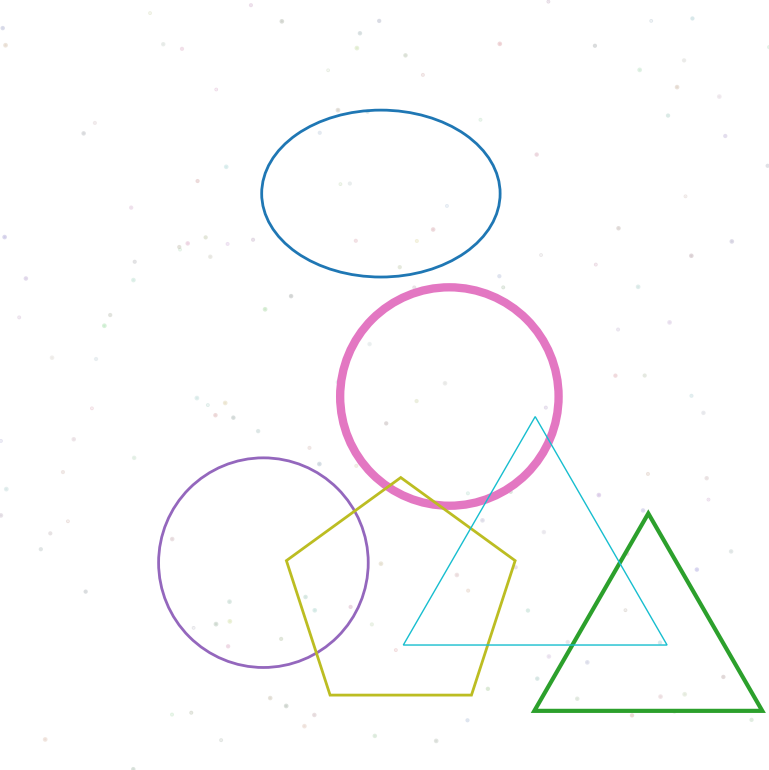[{"shape": "oval", "thickness": 1, "radius": 0.77, "center": [0.495, 0.749]}, {"shape": "triangle", "thickness": 1.5, "radius": 0.85, "center": [0.842, 0.162]}, {"shape": "circle", "thickness": 1, "radius": 0.68, "center": [0.342, 0.269]}, {"shape": "circle", "thickness": 3, "radius": 0.71, "center": [0.584, 0.485]}, {"shape": "pentagon", "thickness": 1, "radius": 0.78, "center": [0.52, 0.224]}, {"shape": "triangle", "thickness": 0.5, "radius": 0.99, "center": [0.695, 0.261]}]